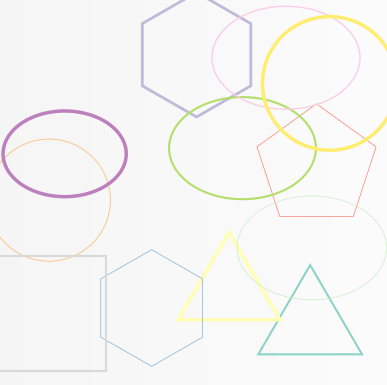[{"shape": "triangle", "thickness": 1.5, "radius": 0.77, "center": [0.8, 0.157]}, {"shape": "triangle", "thickness": 2.5, "radius": 0.76, "center": [0.591, 0.245]}, {"shape": "hexagon", "thickness": 2, "radius": 0.81, "center": [0.507, 0.858]}, {"shape": "pentagon", "thickness": 0.5, "radius": 0.81, "center": [0.817, 0.569]}, {"shape": "hexagon", "thickness": 0.5, "radius": 0.76, "center": [0.391, 0.2]}, {"shape": "circle", "thickness": 0.5, "radius": 0.79, "center": [0.126, 0.48]}, {"shape": "oval", "thickness": 1.5, "radius": 0.95, "center": [0.626, 0.615]}, {"shape": "oval", "thickness": 1, "radius": 0.96, "center": [0.738, 0.85]}, {"shape": "square", "thickness": 1.5, "radius": 0.74, "center": [0.126, 0.186]}, {"shape": "oval", "thickness": 2.5, "radius": 0.79, "center": [0.167, 0.6]}, {"shape": "oval", "thickness": 0.5, "radius": 0.96, "center": [0.805, 0.356]}, {"shape": "circle", "thickness": 2.5, "radius": 0.87, "center": [0.851, 0.783]}]